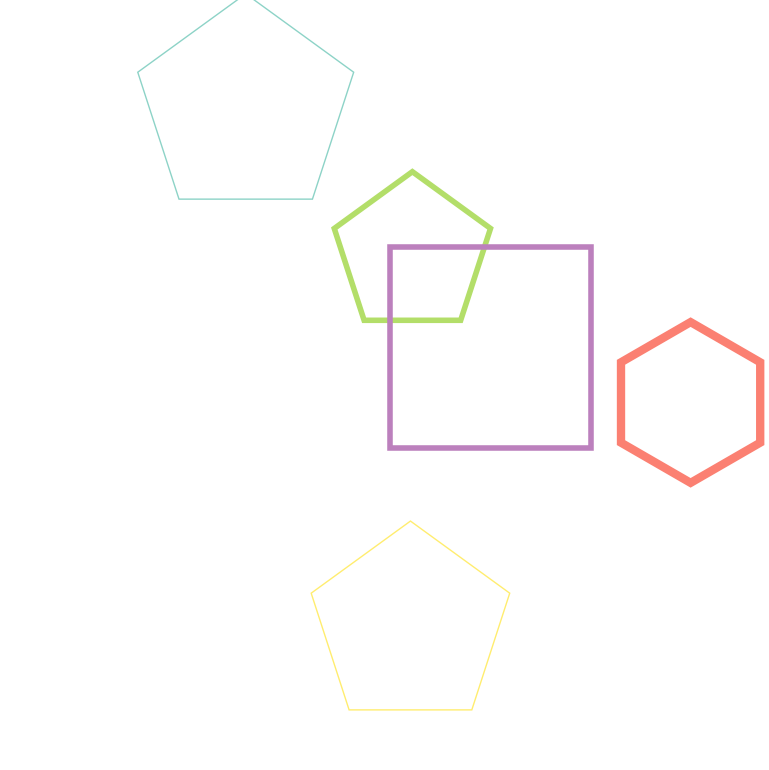[{"shape": "pentagon", "thickness": 0.5, "radius": 0.74, "center": [0.319, 0.861]}, {"shape": "hexagon", "thickness": 3, "radius": 0.52, "center": [0.897, 0.477]}, {"shape": "pentagon", "thickness": 2, "radius": 0.53, "center": [0.536, 0.67]}, {"shape": "square", "thickness": 2, "radius": 0.65, "center": [0.637, 0.549]}, {"shape": "pentagon", "thickness": 0.5, "radius": 0.68, "center": [0.533, 0.188]}]